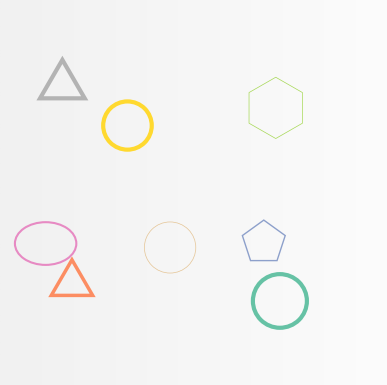[{"shape": "circle", "thickness": 3, "radius": 0.35, "center": [0.722, 0.218]}, {"shape": "triangle", "thickness": 2.5, "radius": 0.31, "center": [0.186, 0.264]}, {"shape": "pentagon", "thickness": 1, "radius": 0.29, "center": [0.681, 0.37]}, {"shape": "oval", "thickness": 1.5, "radius": 0.4, "center": [0.118, 0.367]}, {"shape": "hexagon", "thickness": 0.5, "radius": 0.4, "center": [0.712, 0.72]}, {"shape": "circle", "thickness": 3, "radius": 0.31, "center": [0.329, 0.674]}, {"shape": "circle", "thickness": 0.5, "radius": 0.33, "center": [0.439, 0.357]}, {"shape": "triangle", "thickness": 3, "radius": 0.33, "center": [0.161, 0.778]}]